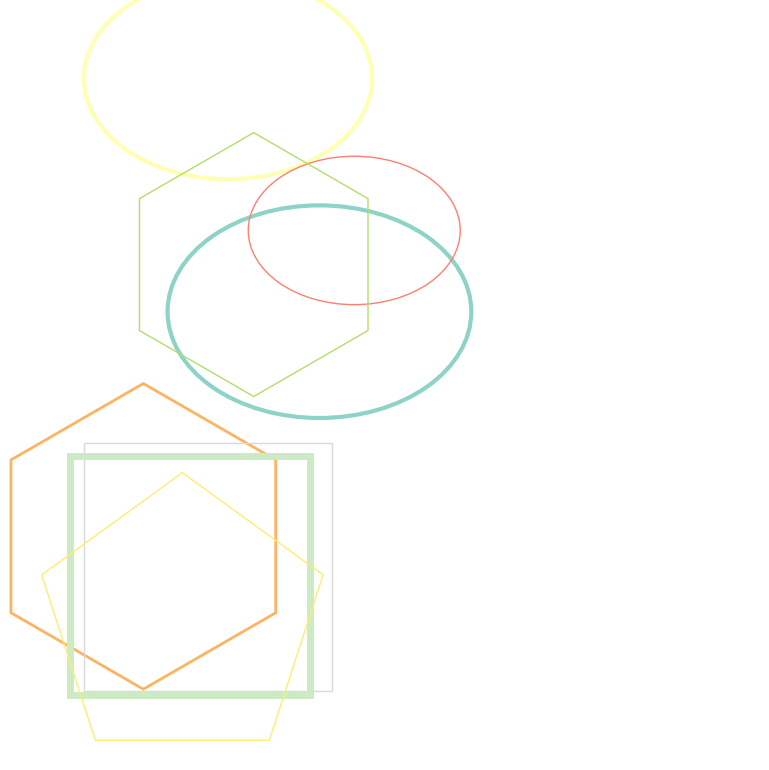[{"shape": "oval", "thickness": 1.5, "radius": 0.99, "center": [0.415, 0.595]}, {"shape": "oval", "thickness": 1.5, "radius": 0.94, "center": [0.296, 0.898]}, {"shape": "oval", "thickness": 0.5, "radius": 0.69, "center": [0.46, 0.701]}, {"shape": "hexagon", "thickness": 1, "radius": 0.99, "center": [0.186, 0.303]}, {"shape": "hexagon", "thickness": 0.5, "radius": 0.86, "center": [0.33, 0.656]}, {"shape": "square", "thickness": 0.5, "radius": 0.8, "center": [0.27, 0.264]}, {"shape": "square", "thickness": 2.5, "radius": 0.78, "center": [0.247, 0.253]}, {"shape": "pentagon", "thickness": 0.5, "radius": 0.96, "center": [0.237, 0.194]}]